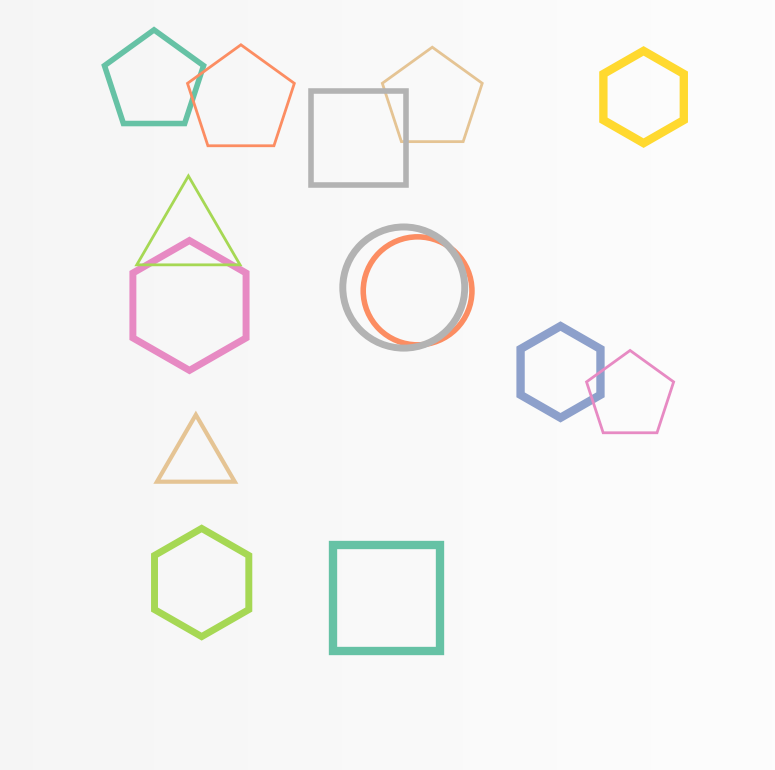[{"shape": "pentagon", "thickness": 2, "radius": 0.34, "center": [0.199, 0.894]}, {"shape": "square", "thickness": 3, "radius": 0.34, "center": [0.498, 0.224]}, {"shape": "pentagon", "thickness": 1, "radius": 0.36, "center": [0.311, 0.869]}, {"shape": "circle", "thickness": 2, "radius": 0.35, "center": [0.539, 0.622]}, {"shape": "hexagon", "thickness": 3, "radius": 0.3, "center": [0.723, 0.517]}, {"shape": "pentagon", "thickness": 1, "radius": 0.3, "center": [0.813, 0.486]}, {"shape": "hexagon", "thickness": 2.5, "radius": 0.42, "center": [0.244, 0.603]}, {"shape": "triangle", "thickness": 1, "radius": 0.38, "center": [0.243, 0.695]}, {"shape": "hexagon", "thickness": 2.5, "radius": 0.35, "center": [0.26, 0.243]}, {"shape": "hexagon", "thickness": 3, "radius": 0.3, "center": [0.83, 0.874]}, {"shape": "pentagon", "thickness": 1, "radius": 0.34, "center": [0.558, 0.871]}, {"shape": "triangle", "thickness": 1.5, "radius": 0.29, "center": [0.253, 0.403]}, {"shape": "circle", "thickness": 2.5, "radius": 0.39, "center": [0.521, 0.627]}, {"shape": "square", "thickness": 2, "radius": 0.3, "center": [0.463, 0.821]}]